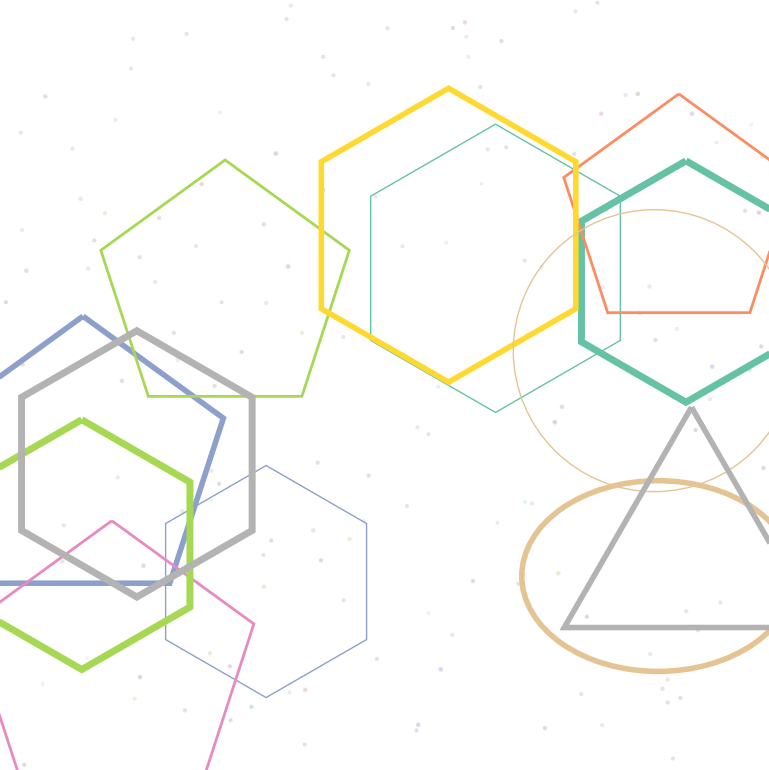[{"shape": "hexagon", "thickness": 2.5, "radius": 0.78, "center": [0.891, 0.634]}, {"shape": "hexagon", "thickness": 0.5, "radius": 0.94, "center": [0.644, 0.652]}, {"shape": "pentagon", "thickness": 1, "radius": 0.79, "center": [0.882, 0.721]}, {"shape": "pentagon", "thickness": 2, "radius": 0.96, "center": [0.108, 0.398]}, {"shape": "hexagon", "thickness": 0.5, "radius": 0.75, "center": [0.346, 0.245]}, {"shape": "pentagon", "thickness": 1, "radius": 0.97, "center": [0.145, 0.13]}, {"shape": "hexagon", "thickness": 2.5, "radius": 0.81, "center": [0.106, 0.293]}, {"shape": "pentagon", "thickness": 1, "radius": 0.85, "center": [0.292, 0.623]}, {"shape": "hexagon", "thickness": 2, "radius": 0.95, "center": [0.583, 0.695]}, {"shape": "circle", "thickness": 0.5, "radius": 0.92, "center": [0.85, 0.545]}, {"shape": "oval", "thickness": 2, "radius": 0.88, "center": [0.855, 0.252]}, {"shape": "triangle", "thickness": 2, "radius": 0.95, "center": [0.898, 0.28]}, {"shape": "hexagon", "thickness": 2.5, "radius": 0.86, "center": [0.178, 0.398]}]